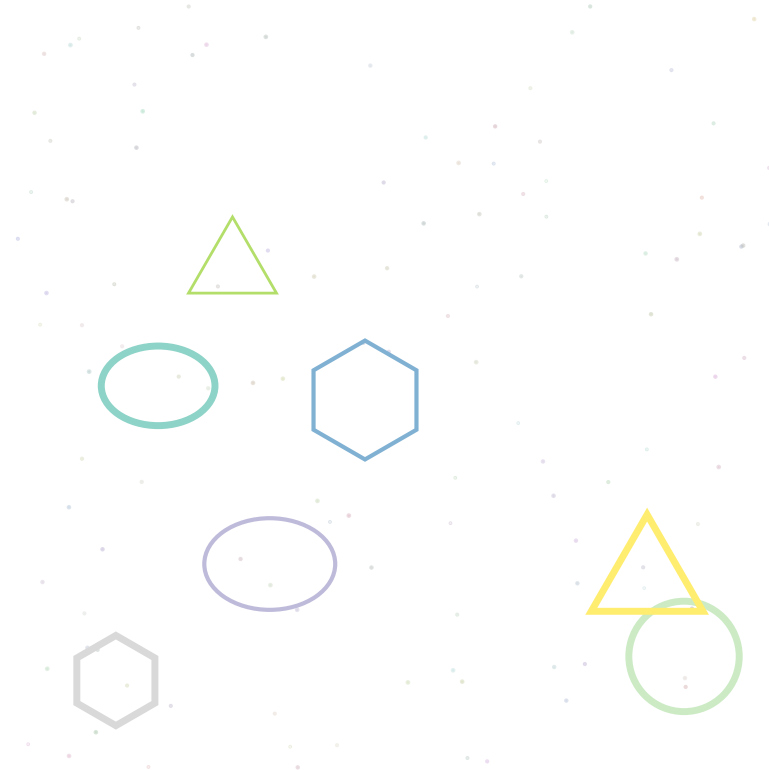[{"shape": "oval", "thickness": 2.5, "radius": 0.37, "center": [0.205, 0.499]}, {"shape": "oval", "thickness": 1.5, "radius": 0.43, "center": [0.35, 0.267]}, {"shape": "hexagon", "thickness": 1.5, "radius": 0.39, "center": [0.474, 0.48]}, {"shape": "triangle", "thickness": 1, "radius": 0.33, "center": [0.302, 0.652]}, {"shape": "hexagon", "thickness": 2.5, "radius": 0.29, "center": [0.15, 0.116]}, {"shape": "circle", "thickness": 2.5, "radius": 0.36, "center": [0.888, 0.148]}, {"shape": "triangle", "thickness": 2.5, "radius": 0.42, "center": [0.84, 0.248]}]